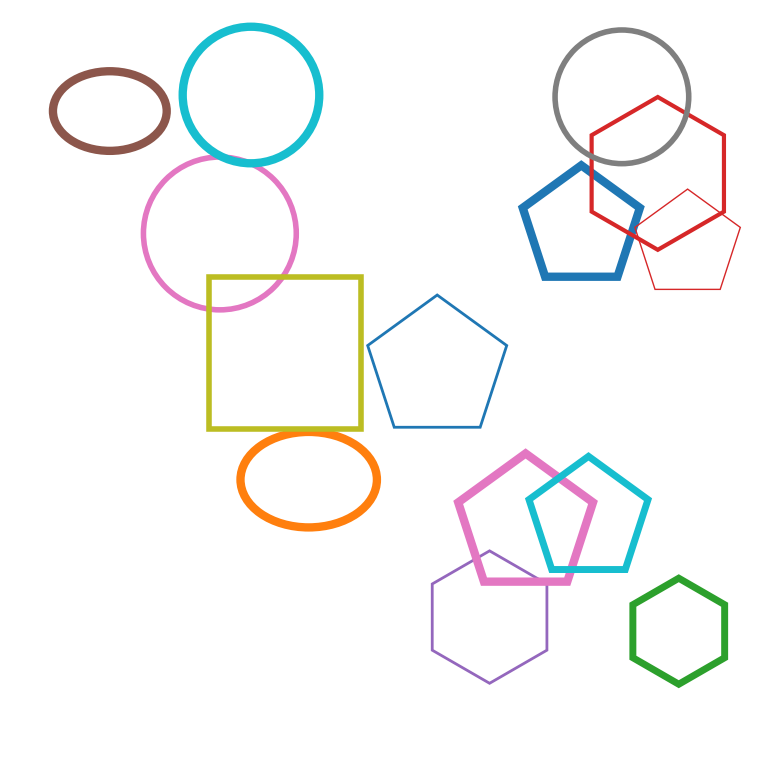[{"shape": "pentagon", "thickness": 1, "radius": 0.47, "center": [0.568, 0.522]}, {"shape": "pentagon", "thickness": 3, "radius": 0.4, "center": [0.755, 0.705]}, {"shape": "oval", "thickness": 3, "radius": 0.44, "center": [0.401, 0.377]}, {"shape": "hexagon", "thickness": 2.5, "radius": 0.34, "center": [0.882, 0.18]}, {"shape": "pentagon", "thickness": 0.5, "radius": 0.36, "center": [0.893, 0.682]}, {"shape": "hexagon", "thickness": 1.5, "radius": 0.5, "center": [0.854, 0.775]}, {"shape": "hexagon", "thickness": 1, "radius": 0.43, "center": [0.636, 0.199]}, {"shape": "oval", "thickness": 3, "radius": 0.37, "center": [0.143, 0.856]}, {"shape": "pentagon", "thickness": 3, "radius": 0.46, "center": [0.683, 0.319]}, {"shape": "circle", "thickness": 2, "radius": 0.5, "center": [0.286, 0.697]}, {"shape": "circle", "thickness": 2, "radius": 0.43, "center": [0.808, 0.874]}, {"shape": "square", "thickness": 2, "radius": 0.49, "center": [0.371, 0.542]}, {"shape": "circle", "thickness": 3, "radius": 0.44, "center": [0.326, 0.877]}, {"shape": "pentagon", "thickness": 2.5, "radius": 0.41, "center": [0.764, 0.326]}]